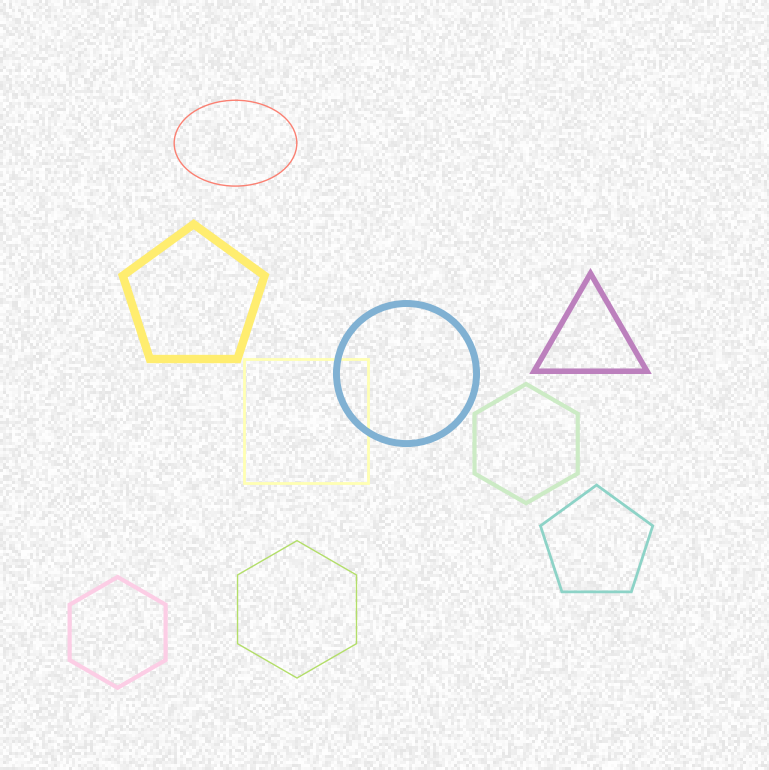[{"shape": "pentagon", "thickness": 1, "radius": 0.38, "center": [0.775, 0.293]}, {"shape": "square", "thickness": 1, "radius": 0.4, "center": [0.397, 0.453]}, {"shape": "oval", "thickness": 0.5, "radius": 0.4, "center": [0.306, 0.814]}, {"shape": "circle", "thickness": 2.5, "radius": 0.45, "center": [0.528, 0.515]}, {"shape": "hexagon", "thickness": 0.5, "radius": 0.45, "center": [0.386, 0.209]}, {"shape": "hexagon", "thickness": 1.5, "radius": 0.36, "center": [0.153, 0.179]}, {"shape": "triangle", "thickness": 2, "radius": 0.42, "center": [0.767, 0.56]}, {"shape": "hexagon", "thickness": 1.5, "radius": 0.39, "center": [0.683, 0.424]}, {"shape": "pentagon", "thickness": 3, "radius": 0.48, "center": [0.252, 0.612]}]